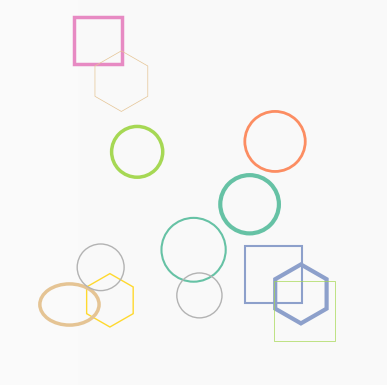[{"shape": "circle", "thickness": 3, "radius": 0.38, "center": [0.644, 0.469]}, {"shape": "circle", "thickness": 1.5, "radius": 0.41, "center": [0.5, 0.351]}, {"shape": "circle", "thickness": 2, "radius": 0.39, "center": [0.71, 0.633]}, {"shape": "hexagon", "thickness": 3, "radius": 0.38, "center": [0.777, 0.237]}, {"shape": "square", "thickness": 1.5, "radius": 0.37, "center": [0.706, 0.287]}, {"shape": "square", "thickness": 2.5, "radius": 0.31, "center": [0.253, 0.894]}, {"shape": "square", "thickness": 0.5, "radius": 0.4, "center": [0.787, 0.192]}, {"shape": "circle", "thickness": 2.5, "radius": 0.33, "center": [0.354, 0.606]}, {"shape": "hexagon", "thickness": 1, "radius": 0.35, "center": [0.284, 0.22]}, {"shape": "oval", "thickness": 2.5, "radius": 0.38, "center": [0.179, 0.209]}, {"shape": "hexagon", "thickness": 0.5, "radius": 0.39, "center": [0.313, 0.789]}, {"shape": "circle", "thickness": 1, "radius": 0.29, "center": [0.515, 0.233]}, {"shape": "circle", "thickness": 1, "radius": 0.3, "center": [0.26, 0.306]}]